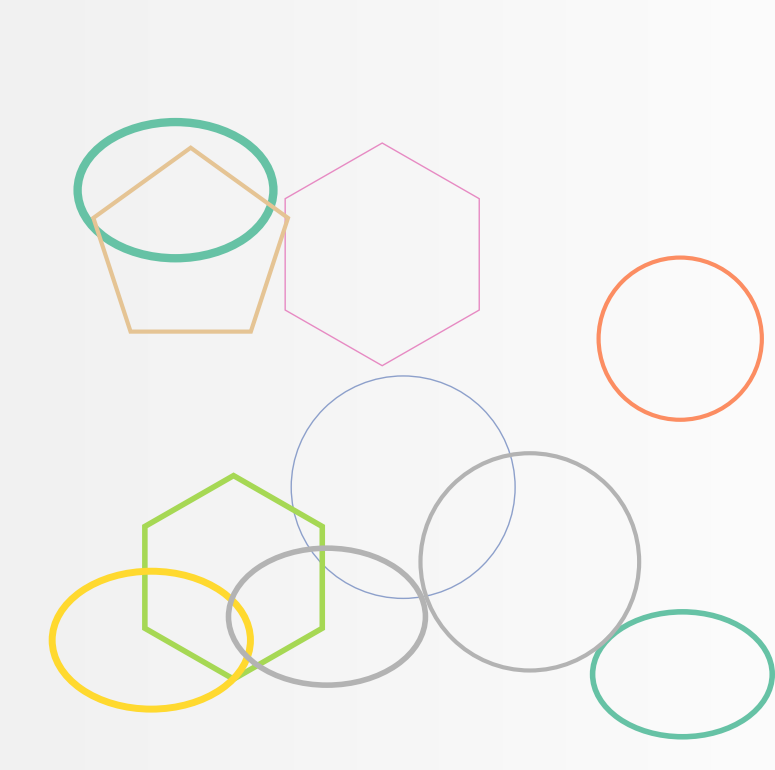[{"shape": "oval", "thickness": 3, "radius": 0.63, "center": [0.226, 0.753]}, {"shape": "oval", "thickness": 2, "radius": 0.58, "center": [0.881, 0.124]}, {"shape": "circle", "thickness": 1.5, "radius": 0.53, "center": [0.878, 0.56]}, {"shape": "circle", "thickness": 0.5, "radius": 0.72, "center": [0.52, 0.367]}, {"shape": "hexagon", "thickness": 0.5, "radius": 0.72, "center": [0.493, 0.67]}, {"shape": "hexagon", "thickness": 2, "radius": 0.66, "center": [0.301, 0.25]}, {"shape": "oval", "thickness": 2.5, "radius": 0.64, "center": [0.195, 0.169]}, {"shape": "pentagon", "thickness": 1.5, "radius": 0.66, "center": [0.246, 0.676]}, {"shape": "circle", "thickness": 1.5, "radius": 0.71, "center": [0.684, 0.27]}, {"shape": "oval", "thickness": 2, "radius": 0.64, "center": [0.422, 0.199]}]